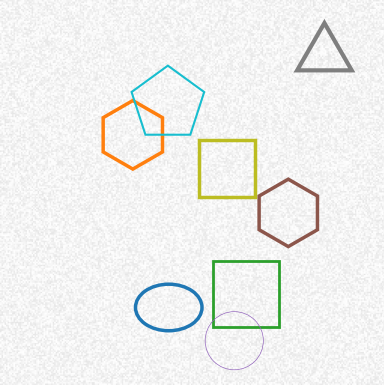[{"shape": "oval", "thickness": 2.5, "radius": 0.43, "center": [0.438, 0.201]}, {"shape": "hexagon", "thickness": 2.5, "radius": 0.44, "center": [0.345, 0.65]}, {"shape": "square", "thickness": 2, "radius": 0.43, "center": [0.64, 0.237]}, {"shape": "circle", "thickness": 0.5, "radius": 0.38, "center": [0.608, 0.115]}, {"shape": "hexagon", "thickness": 2.5, "radius": 0.44, "center": [0.749, 0.447]}, {"shape": "triangle", "thickness": 3, "radius": 0.41, "center": [0.843, 0.858]}, {"shape": "square", "thickness": 2.5, "radius": 0.37, "center": [0.59, 0.563]}, {"shape": "pentagon", "thickness": 1.5, "radius": 0.5, "center": [0.436, 0.73]}]